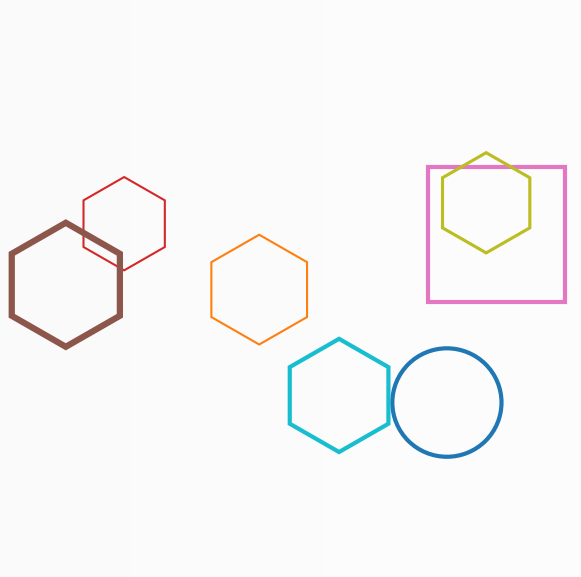[{"shape": "circle", "thickness": 2, "radius": 0.47, "center": [0.769, 0.302]}, {"shape": "hexagon", "thickness": 1, "radius": 0.48, "center": [0.446, 0.498]}, {"shape": "hexagon", "thickness": 1, "radius": 0.4, "center": [0.214, 0.612]}, {"shape": "hexagon", "thickness": 3, "radius": 0.54, "center": [0.113, 0.506]}, {"shape": "square", "thickness": 2, "radius": 0.59, "center": [0.854, 0.593]}, {"shape": "hexagon", "thickness": 1.5, "radius": 0.43, "center": [0.836, 0.648]}, {"shape": "hexagon", "thickness": 2, "radius": 0.49, "center": [0.583, 0.314]}]